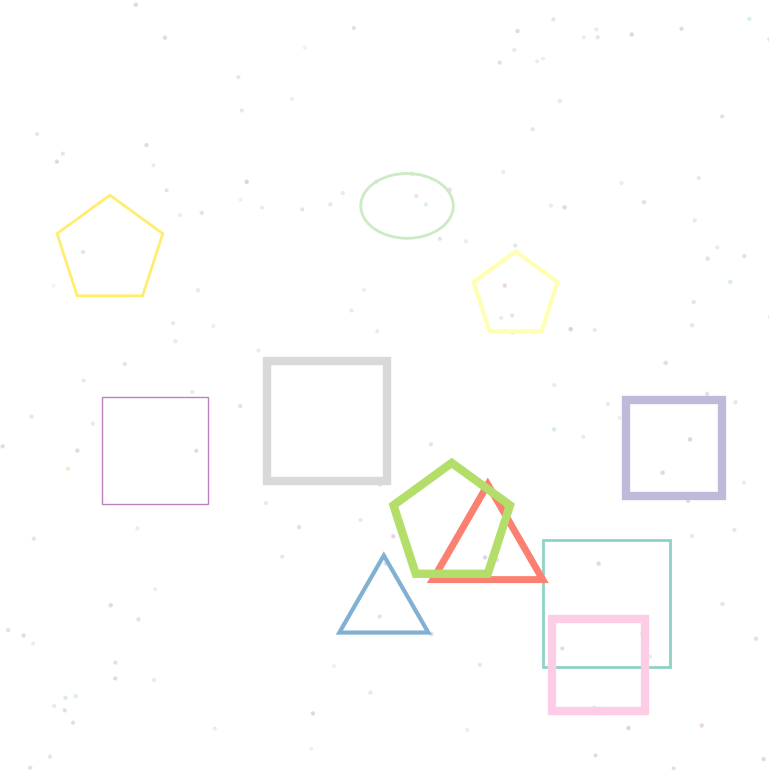[{"shape": "square", "thickness": 1, "radius": 0.41, "center": [0.788, 0.216]}, {"shape": "pentagon", "thickness": 1.5, "radius": 0.29, "center": [0.67, 0.616]}, {"shape": "square", "thickness": 3, "radius": 0.31, "center": [0.875, 0.418]}, {"shape": "triangle", "thickness": 2.5, "radius": 0.41, "center": [0.633, 0.288]}, {"shape": "triangle", "thickness": 1.5, "radius": 0.33, "center": [0.498, 0.212]}, {"shape": "pentagon", "thickness": 3, "radius": 0.4, "center": [0.587, 0.319]}, {"shape": "square", "thickness": 3, "radius": 0.3, "center": [0.777, 0.137]}, {"shape": "square", "thickness": 3, "radius": 0.39, "center": [0.424, 0.453]}, {"shape": "square", "thickness": 0.5, "radius": 0.34, "center": [0.202, 0.415]}, {"shape": "oval", "thickness": 1, "radius": 0.3, "center": [0.529, 0.733]}, {"shape": "pentagon", "thickness": 1, "radius": 0.36, "center": [0.143, 0.674]}]